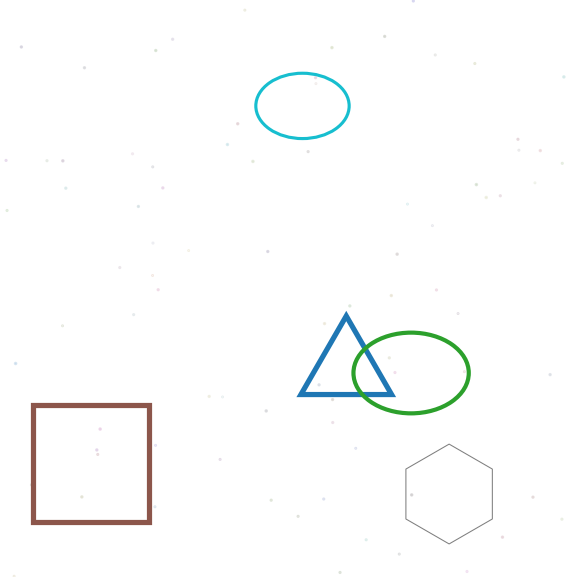[{"shape": "triangle", "thickness": 2.5, "radius": 0.45, "center": [0.6, 0.361]}, {"shape": "oval", "thickness": 2, "radius": 0.5, "center": [0.712, 0.353]}, {"shape": "square", "thickness": 2.5, "radius": 0.5, "center": [0.158, 0.197]}, {"shape": "hexagon", "thickness": 0.5, "radius": 0.43, "center": [0.778, 0.144]}, {"shape": "oval", "thickness": 1.5, "radius": 0.4, "center": [0.524, 0.816]}]